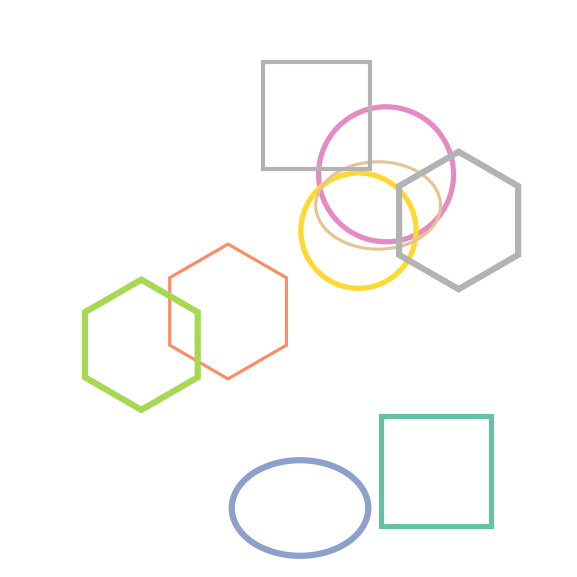[{"shape": "square", "thickness": 2.5, "radius": 0.48, "center": [0.755, 0.184]}, {"shape": "hexagon", "thickness": 1.5, "radius": 0.58, "center": [0.395, 0.46]}, {"shape": "oval", "thickness": 3, "radius": 0.59, "center": [0.52, 0.119]}, {"shape": "circle", "thickness": 2.5, "radius": 0.58, "center": [0.669, 0.697]}, {"shape": "hexagon", "thickness": 3, "radius": 0.56, "center": [0.245, 0.402]}, {"shape": "circle", "thickness": 2.5, "radius": 0.5, "center": [0.621, 0.6]}, {"shape": "oval", "thickness": 1.5, "radius": 0.54, "center": [0.655, 0.643]}, {"shape": "square", "thickness": 2, "radius": 0.46, "center": [0.549, 0.799]}, {"shape": "hexagon", "thickness": 3, "radius": 0.6, "center": [0.794, 0.617]}]